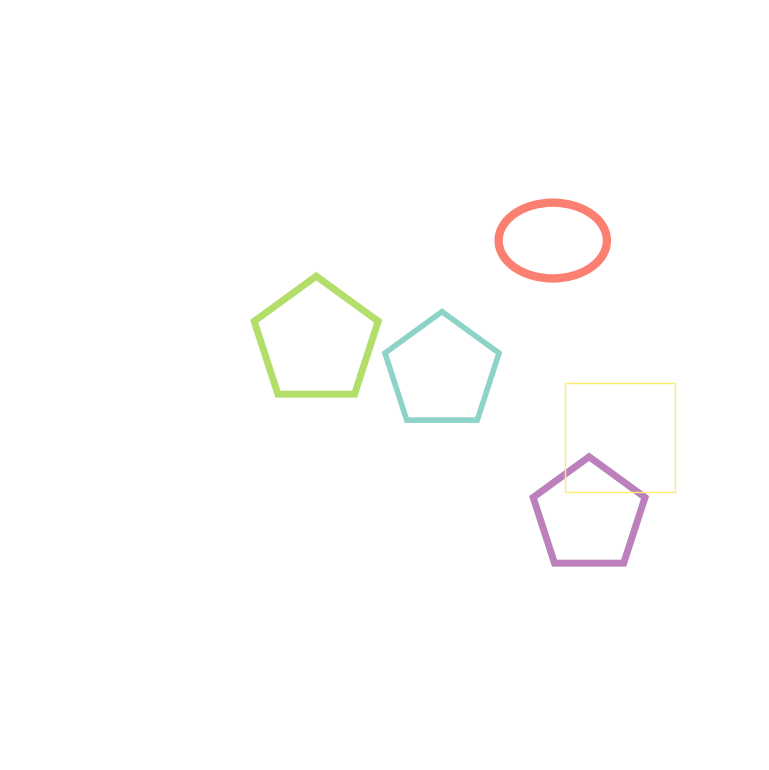[{"shape": "pentagon", "thickness": 2, "radius": 0.39, "center": [0.574, 0.517]}, {"shape": "oval", "thickness": 3, "radius": 0.35, "center": [0.718, 0.688]}, {"shape": "pentagon", "thickness": 2.5, "radius": 0.42, "center": [0.411, 0.557]}, {"shape": "pentagon", "thickness": 2.5, "radius": 0.38, "center": [0.765, 0.33]}, {"shape": "square", "thickness": 0.5, "radius": 0.36, "center": [0.805, 0.432]}]